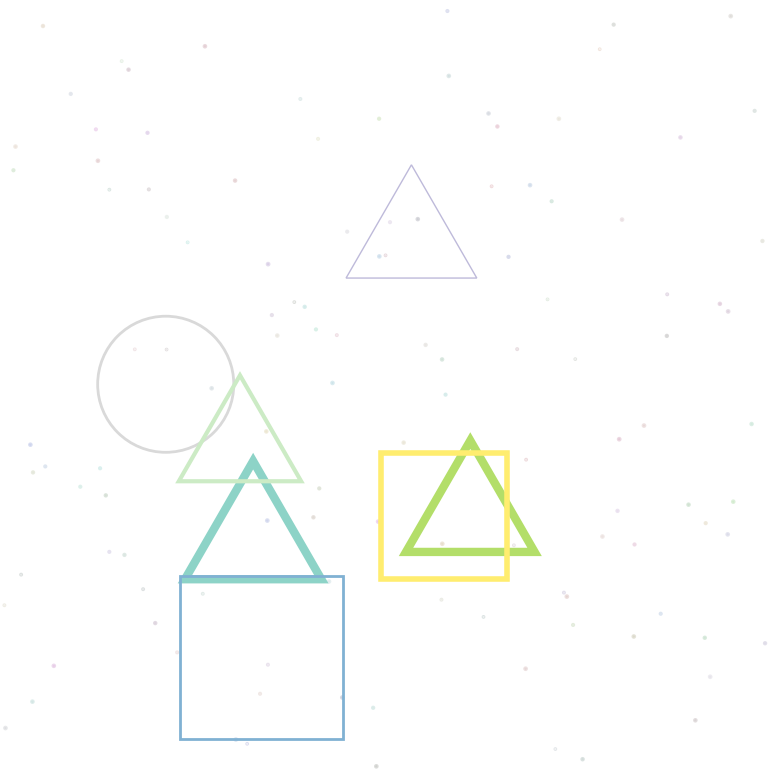[{"shape": "triangle", "thickness": 3, "radius": 0.51, "center": [0.329, 0.299]}, {"shape": "triangle", "thickness": 0.5, "radius": 0.49, "center": [0.534, 0.688]}, {"shape": "square", "thickness": 1, "radius": 0.53, "center": [0.34, 0.147]}, {"shape": "triangle", "thickness": 3, "radius": 0.48, "center": [0.611, 0.331]}, {"shape": "circle", "thickness": 1, "radius": 0.44, "center": [0.215, 0.501]}, {"shape": "triangle", "thickness": 1.5, "radius": 0.46, "center": [0.312, 0.421]}, {"shape": "square", "thickness": 2, "radius": 0.41, "center": [0.577, 0.33]}]